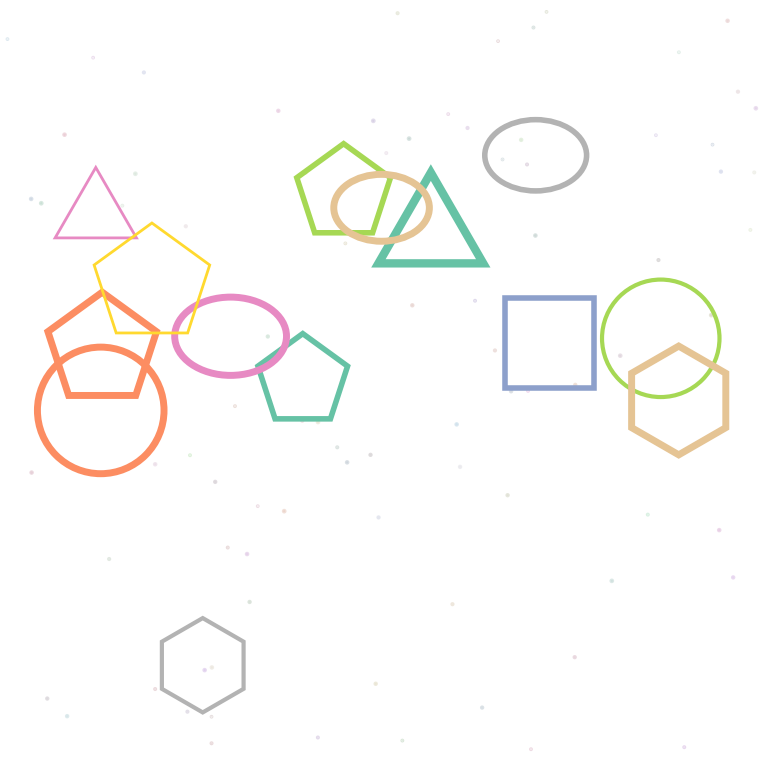[{"shape": "pentagon", "thickness": 2, "radius": 0.31, "center": [0.393, 0.506]}, {"shape": "triangle", "thickness": 3, "radius": 0.39, "center": [0.56, 0.697]}, {"shape": "circle", "thickness": 2.5, "radius": 0.41, "center": [0.131, 0.467]}, {"shape": "pentagon", "thickness": 2.5, "radius": 0.37, "center": [0.133, 0.546]}, {"shape": "square", "thickness": 2, "radius": 0.29, "center": [0.714, 0.554]}, {"shape": "oval", "thickness": 2.5, "radius": 0.36, "center": [0.299, 0.563]}, {"shape": "triangle", "thickness": 1, "radius": 0.3, "center": [0.124, 0.722]}, {"shape": "circle", "thickness": 1.5, "radius": 0.38, "center": [0.858, 0.561]}, {"shape": "pentagon", "thickness": 2, "radius": 0.32, "center": [0.446, 0.749]}, {"shape": "pentagon", "thickness": 1, "radius": 0.39, "center": [0.197, 0.631]}, {"shape": "hexagon", "thickness": 2.5, "radius": 0.35, "center": [0.881, 0.48]}, {"shape": "oval", "thickness": 2.5, "radius": 0.31, "center": [0.496, 0.73]}, {"shape": "hexagon", "thickness": 1.5, "radius": 0.31, "center": [0.263, 0.136]}, {"shape": "oval", "thickness": 2, "radius": 0.33, "center": [0.696, 0.798]}]